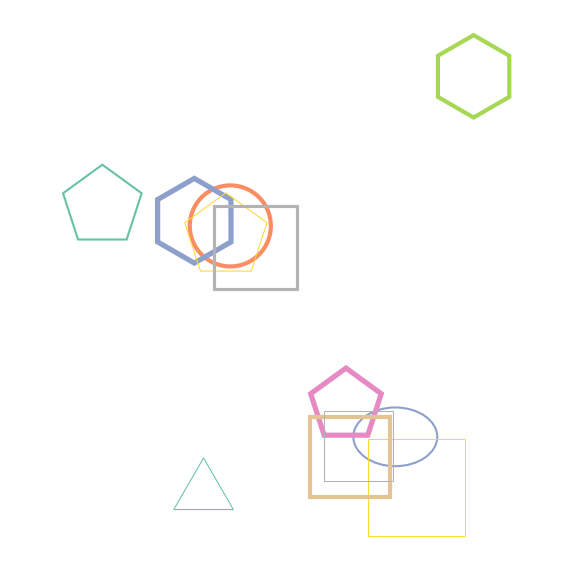[{"shape": "triangle", "thickness": 0.5, "radius": 0.3, "center": [0.353, 0.147]}, {"shape": "pentagon", "thickness": 1, "radius": 0.36, "center": [0.177, 0.642]}, {"shape": "circle", "thickness": 2, "radius": 0.35, "center": [0.399, 0.608]}, {"shape": "oval", "thickness": 1, "radius": 0.36, "center": [0.685, 0.243]}, {"shape": "hexagon", "thickness": 2.5, "radius": 0.37, "center": [0.336, 0.617]}, {"shape": "pentagon", "thickness": 2.5, "radius": 0.32, "center": [0.599, 0.298]}, {"shape": "hexagon", "thickness": 2, "radius": 0.36, "center": [0.82, 0.867]}, {"shape": "square", "thickness": 0.5, "radius": 0.42, "center": [0.721, 0.155]}, {"shape": "pentagon", "thickness": 0.5, "radius": 0.37, "center": [0.391, 0.59]}, {"shape": "square", "thickness": 2, "radius": 0.35, "center": [0.606, 0.208]}, {"shape": "square", "thickness": 1.5, "radius": 0.36, "center": [0.442, 0.571]}, {"shape": "square", "thickness": 0.5, "radius": 0.3, "center": [0.621, 0.226]}]